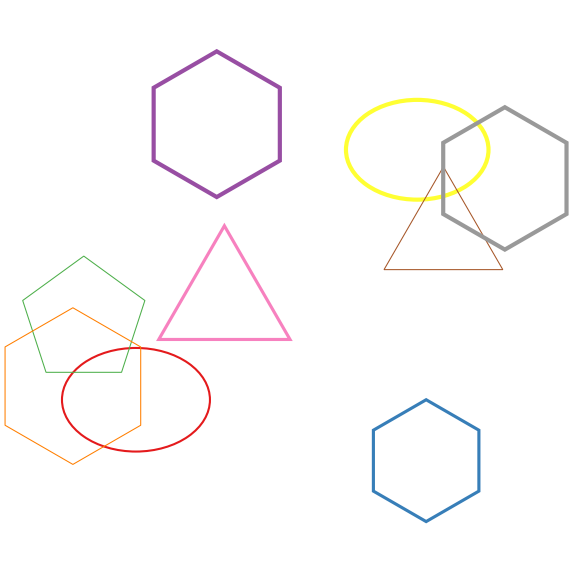[{"shape": "oval", "thickness": 1, "radius": 0.64, "center": [0.235, 0.307]}, {"shape": "hexagon", "thickness": 1.5, "radius": 0.53, "center": [0.738, 0.201]}, {"shape": "pentagon", "thickness": 0.5, "radius": 0.56, "center": [0.145, 0.444]}, {"shape": "hexagon", "thickness": 2, "radius": 0.63, "center": [0.375, 0.784]}, {"shape": "hexagon", "thickness": 0.5, "radius": 0.68, "center": [0.126, 0.331]}, {"shape": "oval", "thickness": 2, "radius": 0.62, "center": [0.722, 0.74]}, {"shape": "triangle", "thickness": 0.5, "radius": 0.59, "center": [0.768, 0.592]}, {"shape": "triangle", "thickness": 1.5, "radius": 0.66, "center": [0.389, 0.477]}, {"shape": "hexagon", "thickness": 2, "radius": 0.62, "center": [0.874, 0.69]}]